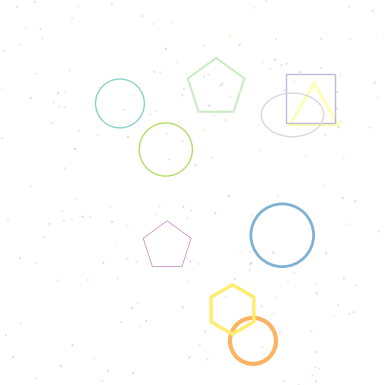[{"shape": "circle", "thickness": 1, "radius": 0.32, "center": [0.312, 0.731]}, {"shape": "triangle", "thickness": 2, "radius": 0.36, "center": [0.816, 0.712]}, {"shape": "square", "thickness": 1, "radius": 0.32, "center": [0.807, 0.743]}, {"shape": "circle", "thickness": 2, "radius": 0.41, "center": [0.733, 0.389]}, {"shape": "circle", "thickness": 3, "radius": 0.3, "center": [0.657, 0.115]}, {"shape": "circle", "thickness": 1, "radius": 0.35, "center": [0.431, 0.612]}, {"shape": "oval", "thickness": 1, "radius": 0.4, "center": [0.76, 0.702]}, {"shape": "pentagon", "thickness": 0.5, "radius": 0.33, "center": [0.434, 0.361]}, {"shape": "pentagon", "thickness": 1.5, "radius": 0.39, "center": [0.561, 0.772]}, {"shape": "hexagon", "thickness": 2.5, "radius": 0.32, "center": [0.604, 0.196]}]